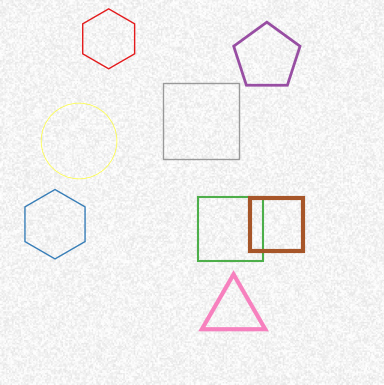[{"shape": "hexagon", "thickness": 1, "radius": 0.39, "center": [0.282, 0.899]}, {"shape": "hexagon", "thickness": 1, "radius": 0.45, "center": [0.143, 0.418]}, {"shape": "square", "thickness": 1.5, "radius": 0.42, "center": [0.598, 0.405]}, {"shape": "pentagon", "thickness": 2, "radius": 0.45, "center": [0.693, 0.852]}, {"shape": "circle", "thickness": 0.5, "radius": 0.49, "center": [0.205, 0.634]}, {"shape": "square", "thickness": 3, "radius": 0.35, "center": [0.718, 0.417]}, {"shape": "triangle", "thickness": 3, "radius": 0.48, "center": [0.607, 0.192]}, {"shape": "square", "thickness": 1, "radius": 0.49, "center": [0.522, 0.686]}]